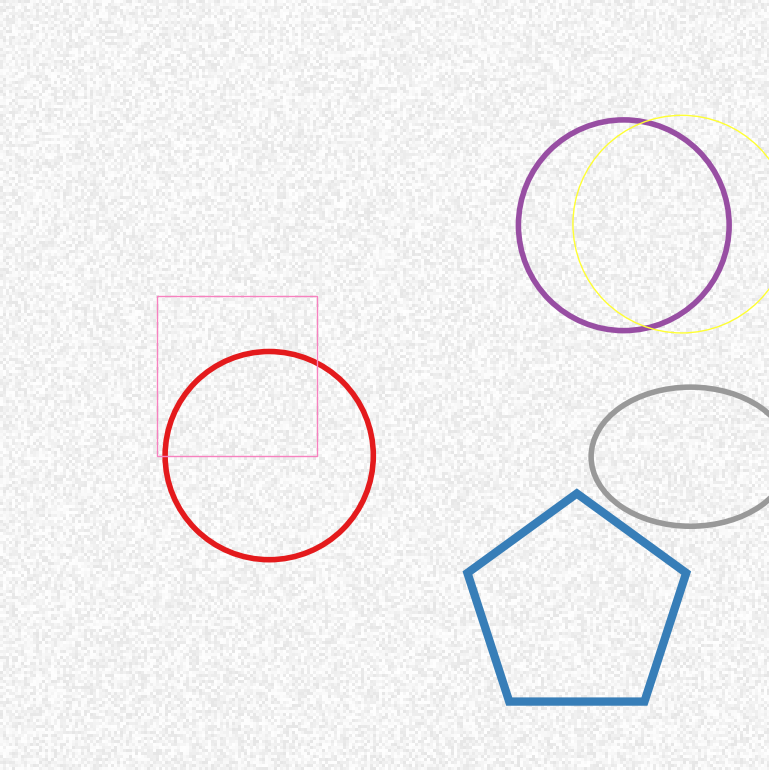[{"shape": "circle", "thickness": 2, "radius": 0.68, "center": [0.35, 0.408]}, {"shape": "pentagon", "thickness": 3, "radius": 0.75, "center": [0.749, 0.21]}, {"shape": "circle", "thickness": 2, "radius": 0.68, "center": [0.81, 0.707]}, {"shape": "circle", "thickness": 0.5, "radius": 0.71, "center": [0.885, 0.709]}, {"shape": "square", "thickness": 0.5, "radius": 0.52, "center": [0.308, 0.512]}, {"shape": "oval", "thickness": 2, "radius": 0.65, "center": [0.897, 0.407]}]